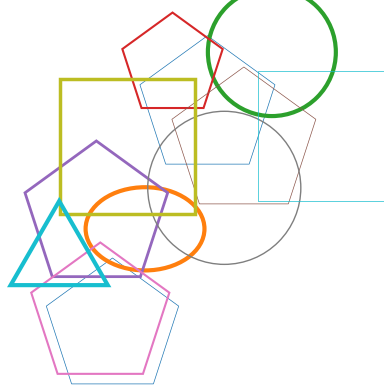[{"shape": "pentagon", "thickness": 0.5, "radius": 0.92, "center": [0.539, 0.723]}, {"shape": "pentagon", "thickness": 0.5, "radius": 0.9, "center": [0.292, 0.149]}, {"shape": "oval", "thickness": 3, "radius": 0.77, "center": [0.377, 0.406]}, {"shape": "circle", "thickness": 3, "radius": 0.83, "center": [0.706, 0.865]}, {"shape": "pentagon", "thickness": 1.5, "radius": 0.69, "center": [0.448, 0.83]}, {"shape": "pentagon", "thickness": 2, "radius": 0.97, "center": [0.25, 0.439]}, {"shape": "pentagon", "thickness": 0.5, "radius": 0.98, "center": [0.633, 0.629]}, {"shape": "pentagon", "thickness": 1.5, "radius": 0.94, "center": [0.26, 0.182]}, {"shape": "circle", "thickness": 1, "radius": 0.99, "center": [0.583, 0.512]}, {"shape": "square", "thickness": 2.5, "radius": 0.88, "center": [0.331, 0.619]}, {"shape": "triangle", "thickness": 3, "radius": 0.73, "center": [0.154, 0.332]}, {"shape": "square", "thickness": 0.5, "radius": 0.84, "center": [0.839, 0.647]}]